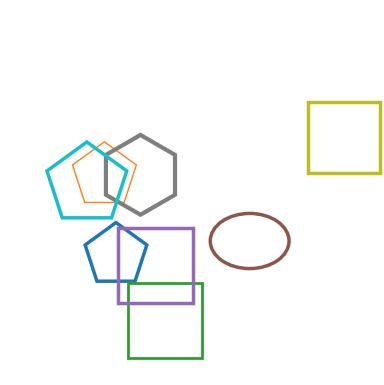[{"shape": "pentagon", "thickness": 2.5, "radius": 0.42, "center": [0.301, 0.338]}, {"shape": "pentagon", "thickness": 1, "radius": 0.44, "center": [0.271, 0.545]}, {"shape": "square", "thickness": 2, "radius": 0.48, "center": [0.429, 0.168]}, {"shape": "square", "thickness": 2.5, "radius": 0.49, "center": [0.404, 0.31]}, {"shape": "oval", "thickness": 2.5, "radius": 0.51, "center": [0.648, 0.374]}, {"shape": "hexagon", "thickness": 3, "radius": 0.52, "center": [0.365, 0.546]}, {"shape": "square", "thickness": 2.5, "radius": 0.46, "center": [0.893, 0.642]}, {"shape": "pentagon", "thickness": 2.5, "radius": 0.54, "center": [0.226, 0.522]}]